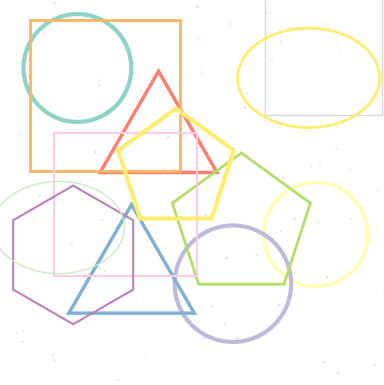[{"shape": "circle", "thickness": 3, "radius": 0.7, "center": [0.201, 0.823]}, {"shape": "circle", "thickness": 2.5, "radius": 0.67, "center": [0.82, 0.391]}, {"shape": "circle", "thickness": 3, "radius": 0.76, "center": [0.605, 0.263]}, {"shape": "triangle", "thickness": 2.5, "radius": 0.88, "center": [0.412, 0.64]}, {"shape": "triangle", "thickness": 2.5, "radius": 0.94, "center": [0.342, 0.281]}, {"shape": "square", "thickness": 2, "radius": 0.98, "center": [0.272, 0.752]}, {"shape": "pentagon", "thickness": 2, "radius": 0.94, "center": [0.627, 0.414]}, {"shape": "square", "thickness": 1.5, "radius": 0.93, "center": [0.326, 0.469]}, {"shape": "square", "thickness": 1, "radius": 0.76, "center": [0.84, 0.852]}, {"shape": "hexagon", "thickness": 1.5, "radius": 0.9, "center": [0.19, 0.338]}, {"shape": "oval", "thickness": 1, "radius": 0.86, "center": [0.152, 0.409]}, {"shape": "oval", "thickness": 2, "radius": 0.92, "center": [0.802, 0.798]}, {"shape": "pentagon", "thickness": 3, "radius": 0.79, "center": [0.457, 0.56]}]